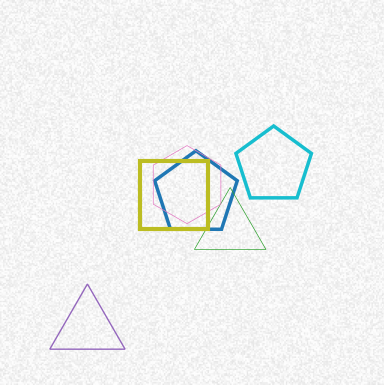[{"shape": "pentagon", "thickness": 2.5, "radius": 0.56, "center": [0.509, 0.496]}, {"shape": "triangle", "thickness": 0.5, "radius": 0.54, "center": [0.598, 0.406]}, {"shape": "triangle", "thickness": 1, "radius": 0.56, "center": [0.227, 0.149]}, {"shape": "hexagon", "thickness": 0.5, "radius": 0.51, "center": [0.486, 0.52]}, {"shape": "square", "thickness": 3, "radius": 0.44, "center": [0.453, 0.493]}, {"shape": "pentagon", "thickness": 2.5, "radius": 0.52, "center": [0.711, 0.57]}]